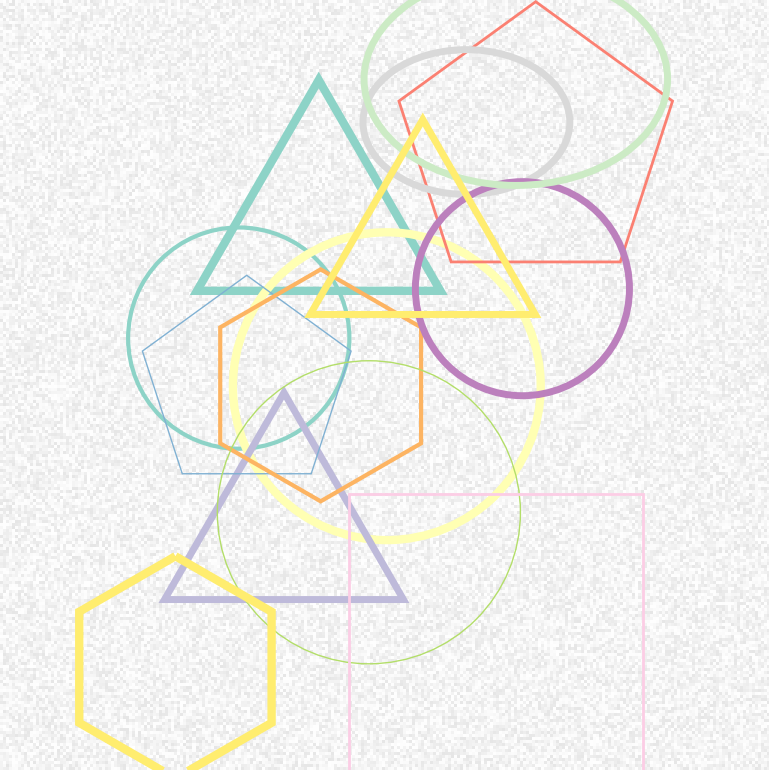[{"shape": "triangle", "thickness": 3, "radius": 0.91, "center": [0.414, 0.714]}, {"shape": "circle", "thickness": 1.5, "radius": 0.72, "center": [0.31, 0.561]}, {"shape": "circle", "thickness": 3, "radius": 1.0, "center": [0.502, 0.498]}, {"shape": "triangle", "thickness": 2.5, "radius": 0.9, "center": [0.369, 0.311]}, {"shape": "pentagon", "thickness": 1, "radius": 0.93, "center": [0.696, 0.811]}, {"shape": "pentagon", "thickness": 0.5, "radius": 0.71, "center": [0.32, 0.5]}, {"shape": "hexagon", "thickness": 1.5, "radius": 0.75, "center": [0.416, 0.5]}, {"shape": "circle", "thickness": 0.5, "radius": 0.98, "center": [0.479, 0.335]}, {"shape": "square", "thickness": 1, "radius": 0.95, "center": [0.645, 0.167]}, {"shape": "oval", "thickness": 2.5, "radius": 0.67, "center": [0.606, 0.842]}, {"shape": "circle", "thickness": 2.5, "radius": 0.7, "center": [0.678, 0.625]}, {"shape": "oval", "thickness": 2.5, "radius": 0.99, "center": [0.67, 0.897]}, {"shape": "triangle", "thickness": 2.5, "radius": 0.84, "center": [0.549, 0.676]}, {"shape": "hexagon", "thickness": 3, "radius": 0.72, "center": [0.228, 0.133]}]